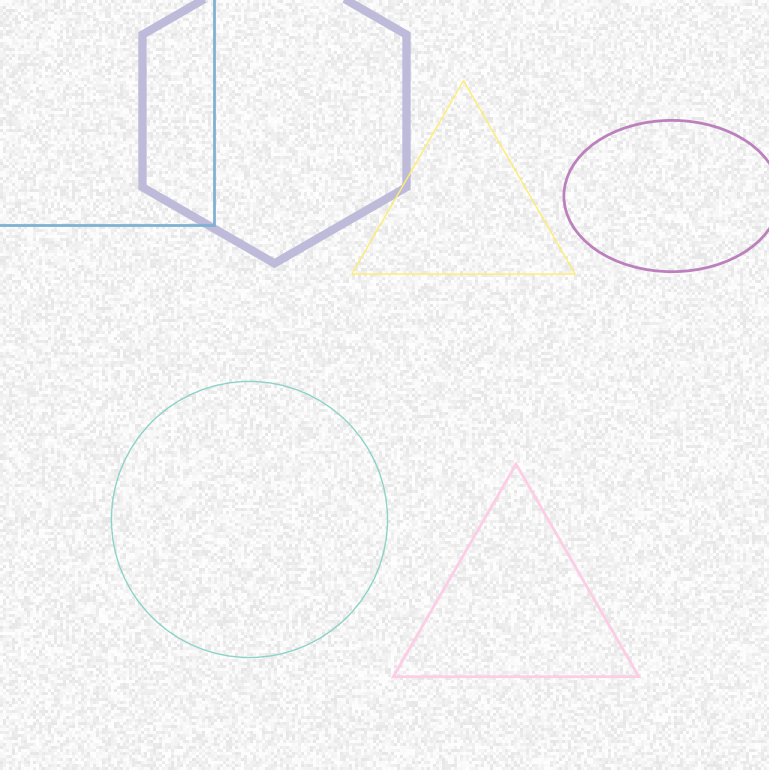[{"shape": "circle", "thickness": 0.5, "radius": 0.9, "center": [0.324, 0.325]}, {"shape": "hexagon", "thickness": 3, "radius": 0.99, "center": [0.356, 0.856]}, {"shape": "square", "thickness": 1, "radius": 0.78, "center": [0.122, 0.864]}, {"shape": "triangle", "thickness": 1, "radius": 0.92, "center": [0.67, 0.213]}, {"shape": "oval", "thickness": 1, "radius": 0.7, "center": [0.873, 0.745]}, {"shape": "triangle", "thickness": 0.5, "radius": 0.84, "center": [0.602, 0.728]}]